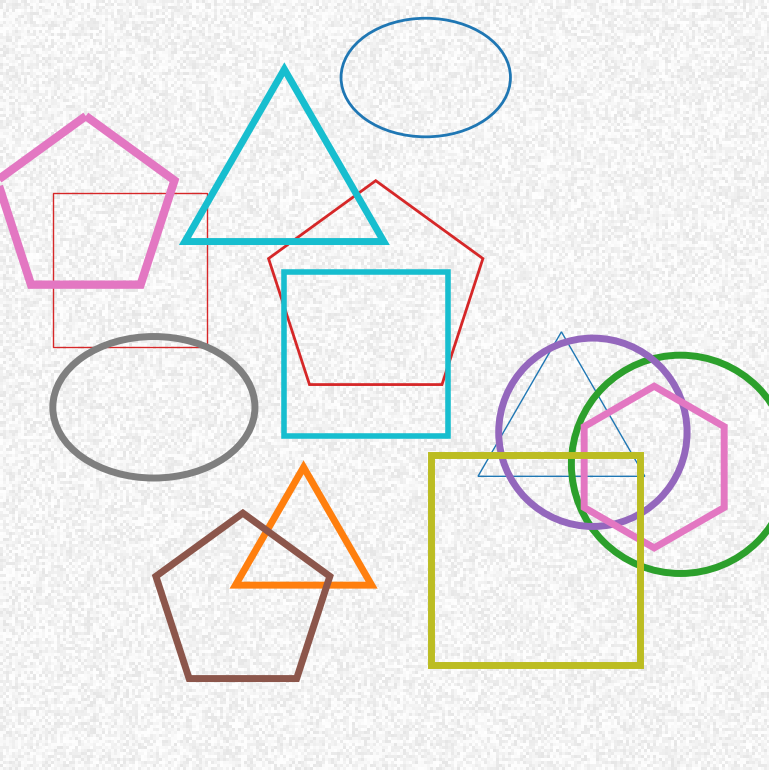[{"shape": "oval", "thickness": 1, "radius": 0.55, "center": [0.553, 0.899]}, {"shape": "triangle", "thickness": 0.5, "radius": 0.63, "center": [0.729, 0.444]}, {"shape": "triangle", "thickness": 2.5, "radius": 0.51, "center": [0.394, 0.291]}, {"shape": "circle", "thickness": 2.5, "radius": 0.71, "center": [0.884, 0.397]}, {"shape": "pentagon", "thickness": 1, "radius": 0.73, "center": [0.488, 0.619]}, {"shape": "square", "thickness": 0.5, "radius": 0.5, "center": [0.169, 0.649]}, {"shape": "circle", "thickness": 2.5, "radius": 0.61, "center": [0.77, 0.439]}, {"shape": "pentagon", "thickness": 2.5, "radius": 0.59, "center": [0.315, 0.215]}, {"shape": "pentagon", "thickness": 3, "radius": 0.61, "center": [0.111, 0.728]}, {"shape": "hexagon", "thickness": 2.5, "radius": 0.52, "center": [0.85, 0.393]}, {"shape": "oval", "thickness": 2.5, "radius": 0.66, "center": [0.2, 0.471]}, {"shape": "square", "thickness": 2.5, "radius": 0.68, "center": [0.695, 0.272]}, {"shape": "triangle", "thickness": 2.5, "radius": 0.75, "center": [0.369, 0.761]}, {"shape": "square", "thickness": 2, "radius": 0.53, "center": [0.475, 0.54]}]